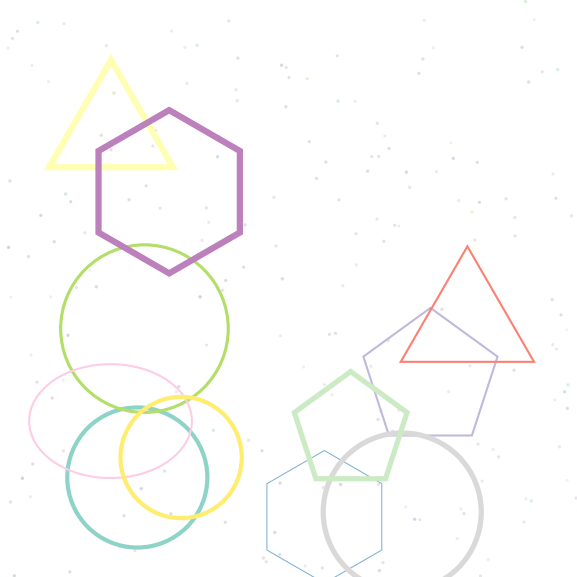[{"shape": "circle", "thickness": 2, "radius": 0.61, "center": [0.238, 0.172]}, {"shape": "triangle", "thickness": 3, "radius": 0.62, "center": [0.192, 0.772]}, {"shape": "pentagon", "thickness": 1, "radius": 0.61, "center": [0.745, 0.344]}, {"shape": "triangle", "thickness": 1, "radius": 0.67, "center": [0.809, 0.439]}, {"shape": "hexagon", "thickness": 0.5, "radius": 0.57, "center": [0.562, 0.104]}, {"shape": "circle", "thickness": 1.5, "radius": 0.73, "center": [0.25, 0.43]}, {"shape": "oval", "thickness": 1, "radius": 0.7, "center": [0.191, 0.27]}, {"shape": "circle", "thickness": 2.5, "radius": 0.68, "center": [0.696, 0.113]}, {"shape": "hexagon", "thickness": 3, "radius": 0.71, "center": [0.293, 0.667]}, {"shape": "pentagon", "thickness": 2.5, "radius": 0.51, "center": [0.607, 0.253]}, {"shape": "circle", "thickness": 2, "radius": 0.53, "center": [0.314, 0.207]}]